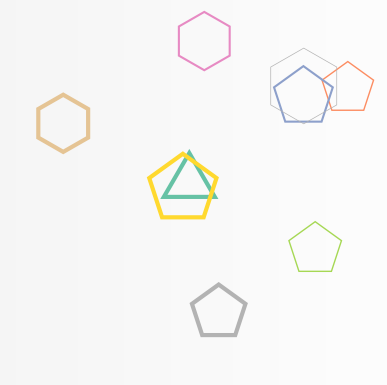[{"shape": "triangle", "thickness": 3, "radius": 0.38, "center": [0.489, 0.527]}, {"shape": "pentagon", "thickness": 1, "radius": 0.35, "center": [0.898, 0.77]}, {"shape": "pentagon", "thickness": 1.5, "radius": 0.4, "center": [0.783, 0.749]}, {"shape": "hexagon", "thickness": 1.5, "radius": 0.38, "center": [0.527, 0.893]}, {"shape": "pentagon", "thickness": 1, "radius": 0.36, "center": [0.813, 0.353]}, {"shape": "pentagon", "thickness": 3, "radius": 0.46, "center": [0.472, 0.509]}, {"shape": "hexagon", "thickness": 3, "radius": 0.37, "center": [0.163, 0.68]}, {"shape": "pentagon", "thickness": 3, "radius": 0.36, "center": [0.564, 0.188]}, {"shape": "hexagon", "thickness": 0.5, "radius": 0.49, "center": [0.784, 0.777]}]